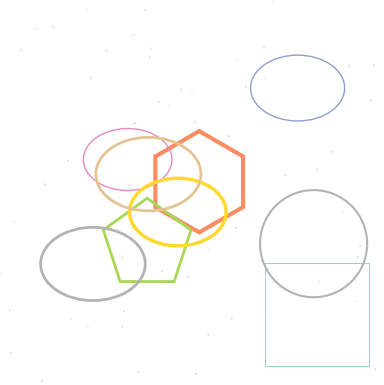[{"shape": "square", "thickness": 0.5, "radius": 0.67, "center": [0.823, 0.183]}, {"shape": "hexagon", "thickness": 3, "radius": 0.66, "center": [0.517, 0.528]}, {"shape": "oval", "thickness": 1, "radius": 0.61, "center": [0.773, 0.771]}, {"shape": "oval", "thickness": 1, "radius": 0.57, "center": [0.332, 0.586]}, {"shape": "pentagon", "thickness": 2, "radius": 0.6, "center": [0.382, 0.366]}, {"shape": "oval", "thickness": 2.5, "radius": 0.63, "center": [0.462, 0.449]}, {"shape": "oval", "thickness": 2, "radius": 0.68, "center": [0.385, 0.548]}, {"shape": "oval", "thickness": 2, "radius": 0.68, "center": [0.241, 0.314]}, {"shape": "circle", "thickness": 1.5, "radius": 0.7, "center": [0.815, 0.367]}]